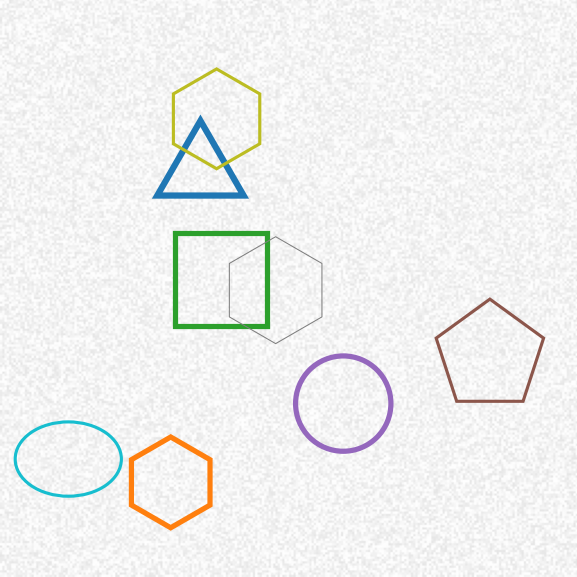[{"shape": "triangle", "thickness": 3, "radius": 0.43, "center": [0.347, 0.704]}, {"shape": "hexagon", "thickness": 2.5, "radius": 0.39, "center": [0.296, 0.164]}, {"shape": "square", "thickness": 2.5, "radius": 0.4, "center": [0.382, 0.515]}, {"shape": "circle", "thickness": 2.5, "radius": 0.41, "center": [0.594, 0.3]}, {"shape": "pentagon", "thickness": 1.5, "radius": 0.49, "center": [0.848, 0.383]}, {"shape": "hexagon", "thickness": 0.5, "radius": 0.46, "center": [0.477, 0.497]}, {"shape": "hexagon", "thickness": 1.5, "radius": 0.43, "center": [0.375, 0.793]}, {"shape": "oval", "thickness": 1.5, "radius": 0.46, "center": [0.118, 0.204]}]